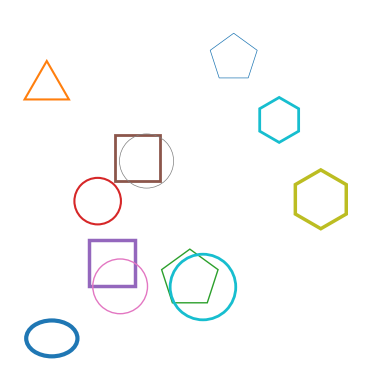[{"shape": "pentagon", "thickness": 0.5, "radius": 0.32, "center": [0.607, 0.85]}, {"shape": "oval", "thickness": 3, "radius": 0.33, "center": [0.135, 0.121]}, {"shape": "triangle", "thickness": 1.5, "radius": 0.33, "center": [0.121, 0.775]}, {"shape": "pentagon", "thickness": 1, "radius": 0.39, "center": [0.493, 0.276]}, {"shape": "circle", "thickness": 1.5, "radius": 0.3, "center": [0.254, 0.478]}, {"shape": "square", "thickness": 2.5, "radius": 0.3, "center": [0.292, 0.318]}, {"shape": "square", "thickness": 2, "radius": 0.3, "center": [0.357, 0.59]}, {"shape": "circle", "thickness": 1, "radius": 0.36, "center": [0.312, 0.256]}, {"shape": "circle", "thickness": 0.5, "radius": 0.35, "center": [0.381, 0.582]}, {"shape": "hexagon", "thickness": 2.5, "radius": 0.38, "center": [0.833, 0.482]}, {"shape": "hexagon", "thickness": 2, "radius": 0.29, "center": [0.725, 0.688]}, {"shape": "circle", "thickness": 2, "radius": 0.43, "center": [0.527, 0.254]}]